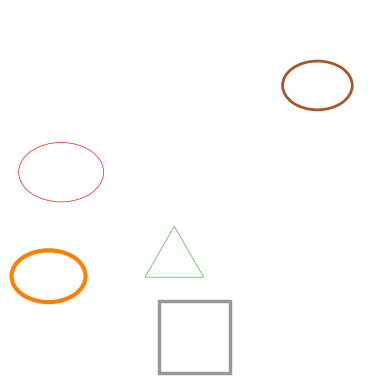[{"shape": "oval", "thickness": 0.5, "radius": 0.55, "center": [0.159, 0.553]}, {"shape": "triangle", "thickness": 0.5, "radius": 0.44, "center": [0.453, 0.324]}, {"shape": "oval", "thickness": 3, "radius": 0.48, "center": [0.126, 0.283]}, {"shape": "oval", "thickness": 2, "radius": 0.45, "center": [0.824, 0.778]}, {"shape": "square", "thickness": 2.5, "radius": 0.46, "center": [0.506, 0.125]}]